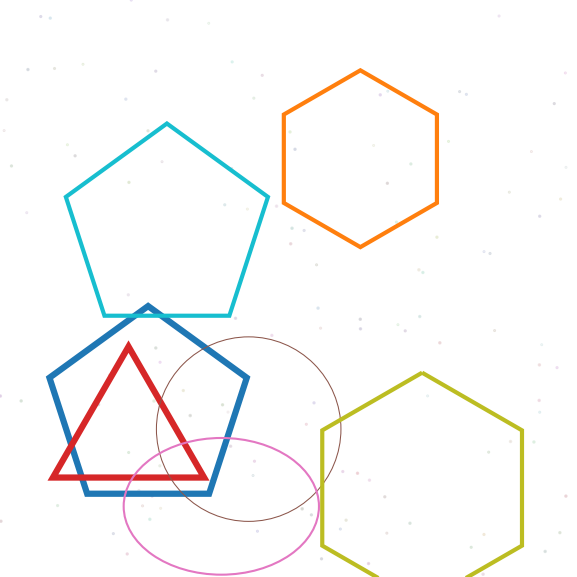[{"shape": "pentagon", "thickness": 3, "radius": 0.9, "center": [0.256, 0.29]}, {"shape": "hexagon", "thickness": 2, "radius": 0.77, "center": [0.624, 0.724]}, {"shape": "triangle", "thickness": 3, "radius": 0.76, "center": [0.223, 0.248]}, {"shape": "circle", "thickness": 0.5, "radius": 0.8, "center": [0.431, 0.256]}, {"shape": "oval", "thickness": 1, "radius": 0.85, "center": [0.383, 0.122]}, {"shape": "hexagon", "thickness": 2, "radius": 1.0, "center": [0.731, 0.154]}, {"shape": "pentagon", "thickness": 2, "radius": 0.92, "center": [0.289, 0.601]}]